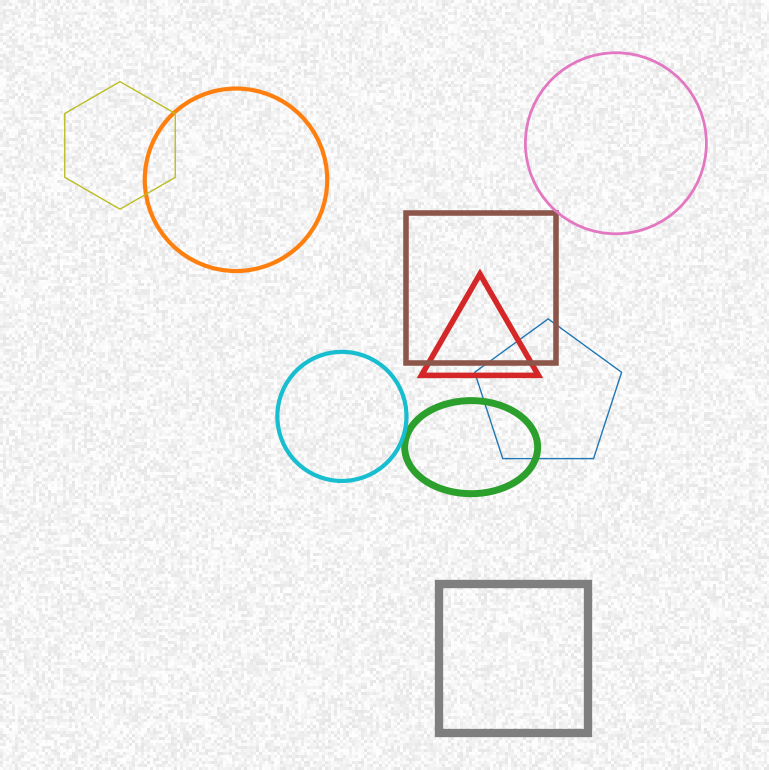[{"shape": "pentagon", "thickness": 0.5, "radius": 0.5, "center": [0.712, 0.486]}, {"shape": "circle", "thickness": 1.5, "radius": 0.59, "center": [0.306, 0.767]}, {"shape": "oval", "thickness": 2.5, "radius": 0.43, "center": [0.612, 0.419]}, {"shape": "triangle", "thickness": 2, "radius": 0.44, "center": [0.623, 0.556]}, {"shape": "square", "thickness": 2, "radius": 0.49, "center": [0.625, 0.626]}, {"shape": "circle", "thickness": 1, "radius": 0.59, "center": [0.8, 0.814]}, {"shape": "square", "thickness": 3, "radius": 0.48, "center": [0.667, 0.145]}, {"shape": "hexagon", "thickness": 0.5, "radius": 0.41, "center": [0.156, 0.811]}, {"shape": "circle", "thickness": 1.5, "radius": 0.42, "center": [0.444, 0.459]}]